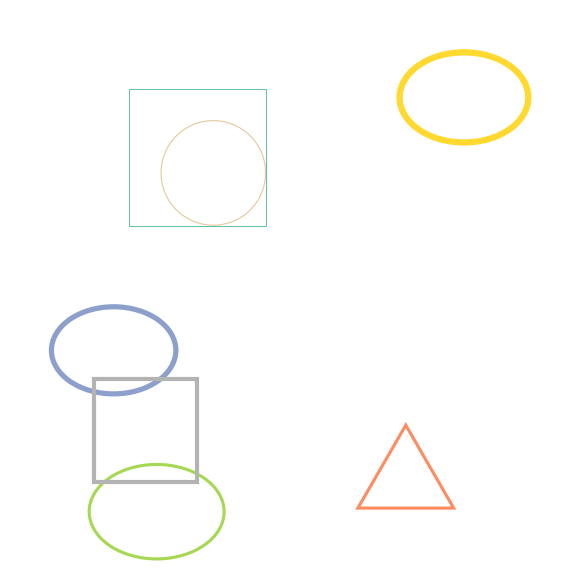[{"shape": "square", "thickness": 0.5, "radius": 0.59, "center": [0.342, 0.727]}, {"shape": "triangle", "thickness": 1.5, "radius": 0.48, "center": [0.703, 0.167]}, {"shape": "oval", "thickness": 2.5, "radius": 0.54, "center": [0.197, 0.393]}, {"shape": "oval", "thickness": 1.5, "radius": 0.58, "center": [0.271, 0.113]}, {"shape": "oval", "thickness": 3, "radius": 0.56, "center": [0.803, 0.83]}, {"shape": "circle", "thickness": 0.5, "radius": 0.45, "center": [0.369, 0.7]}, {"shape": "square", "thickness": 2, "radius": 0.45, "center": [0.253, 0.253]}]